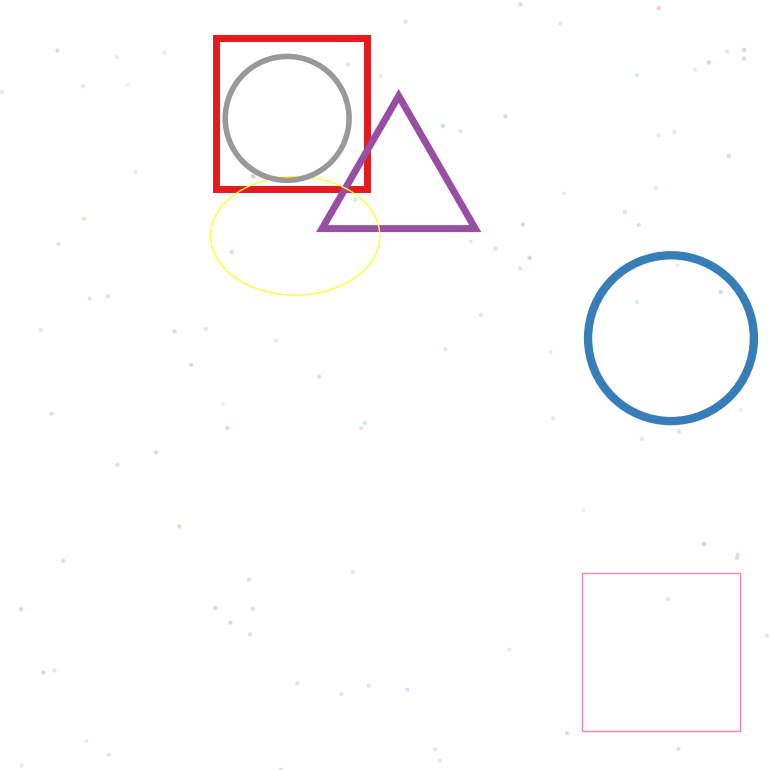[{"shape": "square", "thickness": 2.5, "radius": 0.49, "center": [0.379, 0.852]}, {"shape": "circle", "thickness": 3, "radius": 0.54, "center": [0.871, 0.561]}, {"shape": "triangle", "thickness": 2.5, "radius": 0.57, "center": [0.518, 0.761]}, {"shape": "oval", "thickness": 0.5, "radius": 0.55, "center": [0.383, 0.694]}, {"shape": "square", "thickness": 0.5, "radius": 0.51, "center": [0.858, 0.153]}, {"shape": "circle", "thickness": 2, "radius": 0.4, "center": [0.373, 0.846]}]